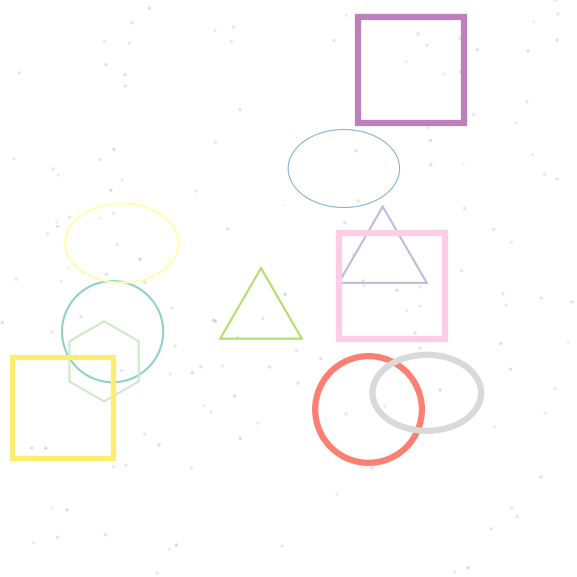[{"shape": "circle", "thickness": 1, "radius": 0.44, "center": [0.195, 0.425]}, {"shape": "oval", "thickness": 1, "radius": 0.49, "center": [0.211, 0.578]}, {"shape": "triangle", "thickness": 1, "radius": 0.44, "center": [0.663, 0.553]}, {"shape": "circle", "thickness": 3, "radius": 0.46, "center": [0.638, 0.29]}, {"shape": "oval", "thickness": 0.5, "radius": 0.48, "center": [0.595, 0.707]}, {"shape": "triangle", "thickness": 1, "radius": 0.41, "center": [0.452, 0.453]}, {"shape": "square", "thickness": 3, "radius": 0.46, "center": [0.678, 0.504]}, {"shape": "oval", "thickness": 3, "radius": 0.47, "center": [0.739, 0.319]}, {"shape": "square", "thickness": 3, "radius": 0.46, "center": [0.711, 0.879]}, {"shape": "hexagon", "thickness": 1, "radius": 0.35, "center": [0.18, 0.373]}, {"shape": "square", "thickness": 2.5, "radius": 0.44, "center": [0.108, 0.294]}]